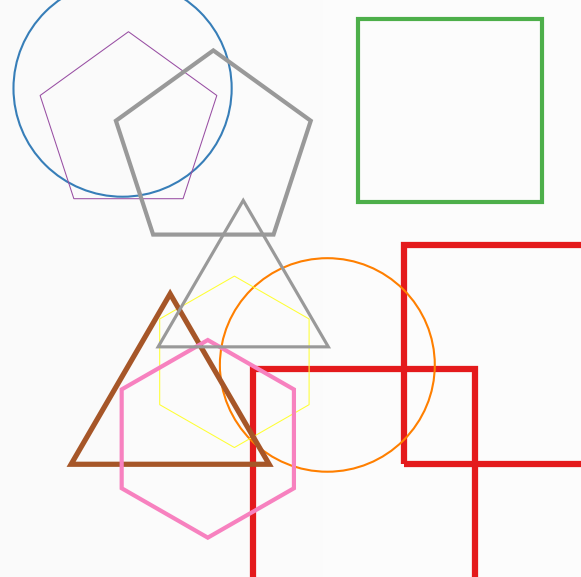[{"shape": "square", "thickness": 3, "radius": 0.95, "center": [0.627, 0.169]}, {"shape": "square", "thickness": 3, "radius": 0.95, "center": [0.885, 0.385]}, {"shape": "circle", "thickness": 1, "radius": 0.94, "center": [0.211, 0.846]}, {"shape": "square", "thickness": 2, "radius": 0.79, "center": [0.774, 0.808]}, {"shape": "pentagon", "thickness": 0.5, "radius": 0.8, "center": [0.221, 0.784]}, {"shape": "circle", "thickness": 1, "radius": 0.92, "center": [0.563, 0.367]}, {"shape": "hexagon", "thickness": 0.5, "radius": 0.74, "center": [0.403, 0.373]}, {"shape": "triangle", "thickness": 2.5, "radius": 0.98, "center": [0.293, 0.294]}, {"shape": "hexagon", "thickness": 2, "radius": 0.86, "center": [0.358, 0.239]}, {"shape": "pentagon", "thickness": 2, "radius": 0.88, "center": [0.367, 0.736]}, {"shape": "triangle", "thickness": 1.5, "radius": 0.85, "center": [0.418, 0.483]}]